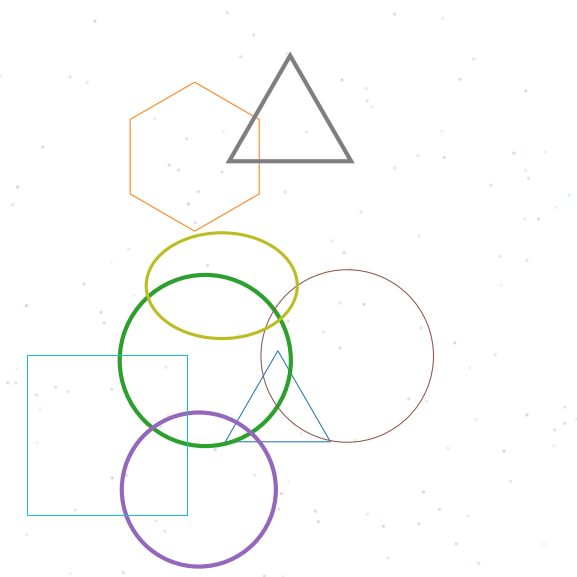[{"shape": "triangle", "thickness": 0.5, "radius": 0.53, "center": [0.481, 0.287]}, {"shape": "hexagon", "thickness": 0.5, "radius": 0.65, "center": [0.337, 0.728]}, {"shape": "circle", "thickness": 2, "radius": 0.74, "center": [0.355, 0.375]}, {"shape": "circle", "thickness": 2, "radius": 0.67, "center": [0.344, 0.151]}, {"shape": "circle", "thickness": 0.5, "radius": 0.75, "center": [0.601, 0.383]}, {"shape": "triangle", "thickness": 2, "radius": 0.61, "center": [0.502, 0.781]}, {"shape": "oval", "thickness": 1.5, "radius": 0.65, "center": [0.384, 0.504]}, {"shape": "square", "thickness": 0.5, "radius": 0.69, "center": [0.185, 0.246]}]